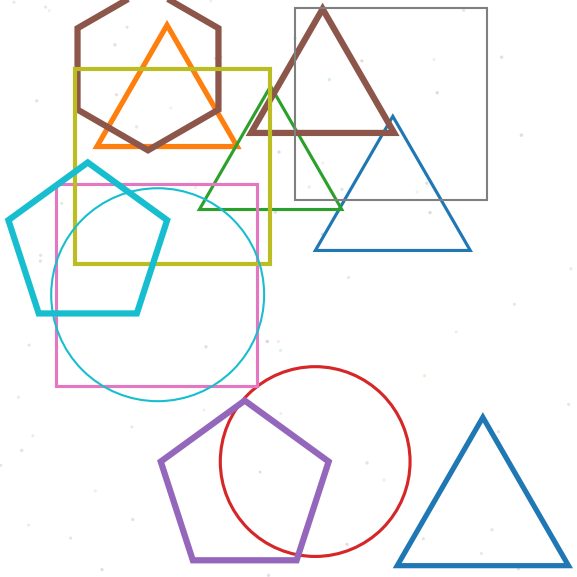[{"shape": "triangle", "thickness": 2.5, "radius": 0.86, "center": [0.836, 0.105]}, {"shape": "triangle", "thickness": 1.5, "radius": 0.77, "center": [0.68, 0.643]}, {"shape": "triangle", "thickness": 2.5, "radius": 0.7, "center": [0.289, 0.815]}, {"shape": "triangle", "thickness": 1.5, "radius": 0.71, "center": [0.469, 0.708]}, {"shape": "circle", "thickness": 1.5, "radius": 0.82, "center": [0.546, 0.2]}, {"shape": "pentagon", "thickness": 3, "radius": 0.76, "center": [0.424, 0.153]}, {"shape": "hexagon", "thickness": 3, "radius": 0.7, "center": [0.256, 0.88]}, {"shape": "triangle", "thickness": 3, "radius": 0.72, "center": [0.559, 0.841]}, {"shape": "square", "thickness": 1.5, "radius": 0.87, "center": [0.271, 0.506]}, {"shape": "square", "thickness": 1, "radius": 0.83, "center": [0.678, 0.82]}, {"shape": "square", "thickness": 2, "radius": 0.84, "center": [0.299, 0.711]}, {"shape": "circle", "thickness": 1, "radius": 0.92, "center": [0.273, 0.489]}, {"shape": "pentagon", "thickness": 3, "radius": 0.72, "center": [0.152, 0.573]}]